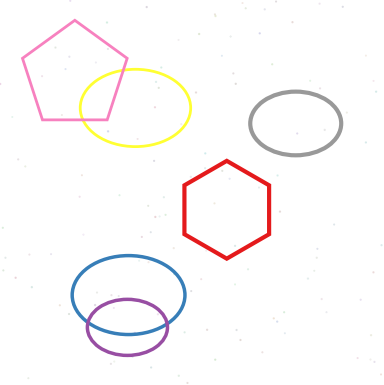[{"shape": "hexagon", "thickness": 3, "radius": 0.63, "center": [0.589, 0.455]}, {"shape": "oval", "thickness": 2.5, "radius": 0.73, "center": [0.334, 0.234]}, {"shape": "oval", "thickness": 2.5, "radius": 0.52, "center": [0.331, 0.15]}, {"shape": "oval", "thickness": 2, "radius": 0.72, "center": [0.352, 0.72]}, {"shape": "pentagon", "thickness": 2, "radius": 0.71, "center": [0.194, 0.804]}, {"shape": "oval", "thickness": 3, "radius": 0.59, "center": [0.768, 0.679]}]